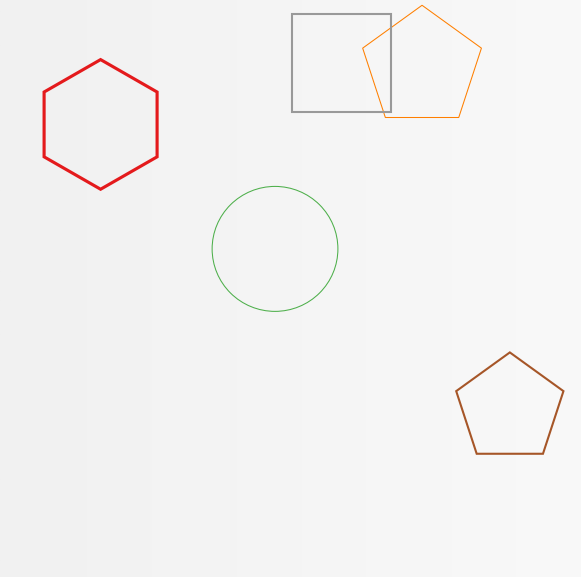[{"shape": "hexagon", "thickness": 1.5, "radius": 0.56, "center": [0.173, 0.784]}, {"shape": "circle", "thickness": 0.5, "radius": 0.54, "center": [0.473, 0.568]}, {"shape": "pentagon", "thickness": 0.5, "radius": 0.54, "center": [0.726, 0.883]}, {"shape": "pentagon", "thickness": 1, "radius": 0.49, "center": [0.877, 0.292]}, {"shape": "square", "thickness": 1, "radius": 0.43, "center": [0.588, 0.89]}]